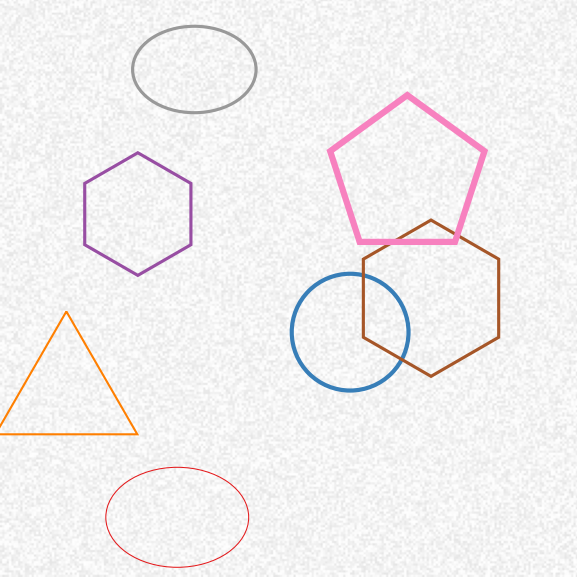[{"shape": "oval", "thickness": 0.5, "radius": 0.62, "center": [0.307, 0.103]}, {"shape": "circle", "thickness": 2, "radius": 0.51, "center": [0.606, 0.424]}, {"shape": "hexagon", "thickness": 1.5, "radius": 0.53, "center": [0.239, 0.628]}, {"shape": "triangle", "thickness": 1, "radius": 0.71, "center": [0.115, 0.318]}, {"shape": "hexagon", "thickness": 1.5, "radius": 0.68, "center": [0.746, 0.483]}, {"shape": "pentagon", "thickness": 3, "radius": 0.7, "center": [0.705, 0.694]}, {"shape": "oval", "thickness": 1.5, "radius": 0.53, "center": [0.337, 0.879]}]